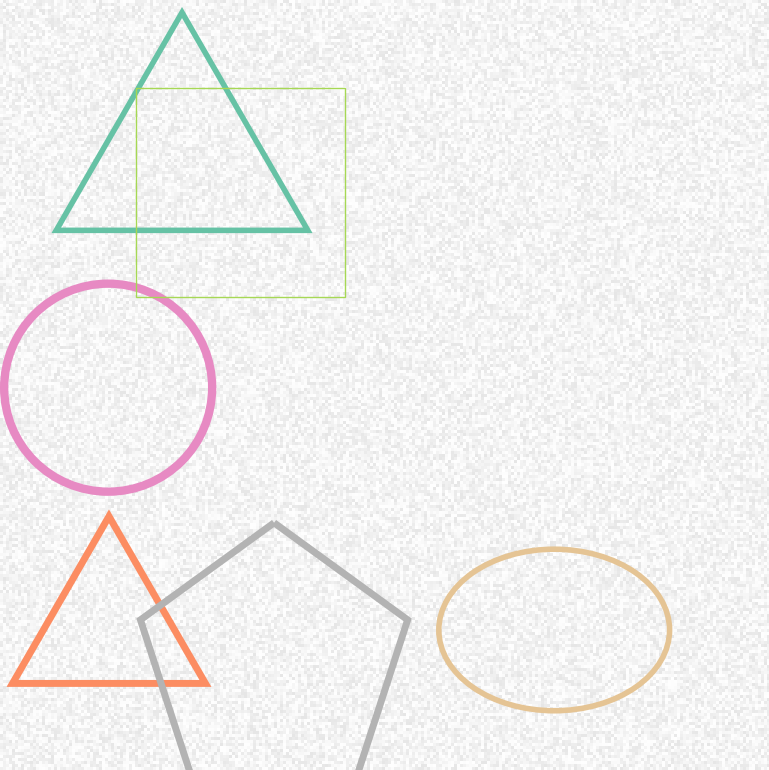[{"shape": "triangle", "thickness": 2, "radius": 0.94, "center": [0.236, 0.795]}, {"shape": "triangle", "thickness": 2.5, "radius": 0.72, "center": [0.142, 0.185]}, {"shape": "circle", "thickness": 3, "radius": 0.68, "center": [0.14, 0.497]}, {"shape": "square", "thickness": 0.5, "radius": 0.68, "center": [0.313, 0.75]}, {"shape": "oval", "thickness": 2, "radius": 0.75, "center": [0.72, 0.182]}, {"shape": "pentagon", "thickness": 2.5, "radius": 0.91, "center": [0.356, 0.139]}]